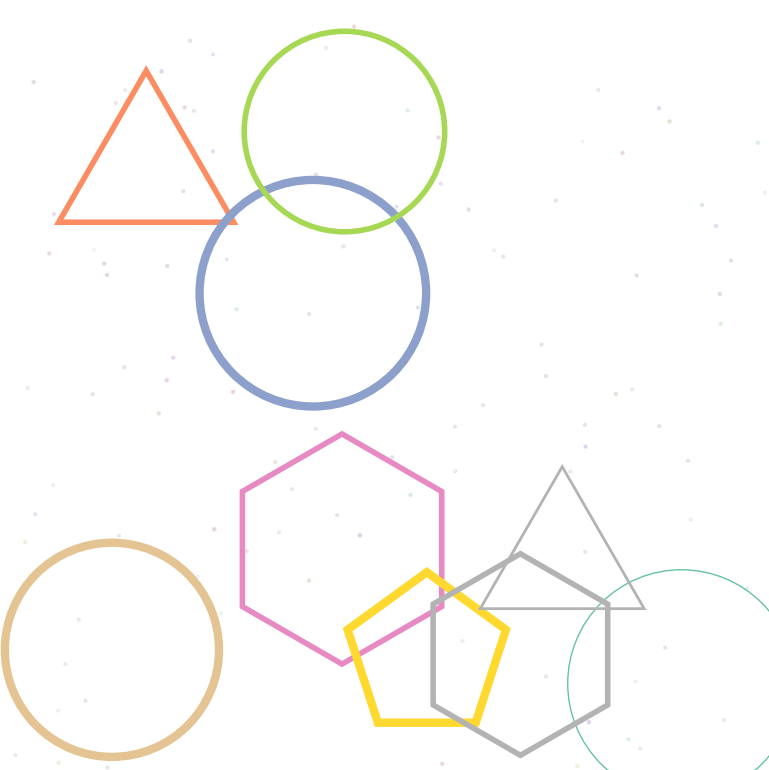[{"shape": "circle", "thickness": 0.5, "radius": 0.74, "center": [0.885, 0.112]}, {"shape": "triangle", "thickness": 2, "radius": 0.66, "center": [0.19, 0.777]}, {"shape": "circle", "thickness": 3, "radius": 0.74, "center": [0.406, 0.619]}, {"shape": "hexagon", "thickness": 2, "radius": 0.75, "center": [0.444, 0.287]}, {"shape": "circle", "thickness": 2, "radius": 0.65, "center": [0.447, 0.829]}, {"shape": "pentagon", "thickness": 3, "radius": 0.54, "center": [0.554, 0.149]}, {"shape": "circle", "thickness": 3, "radius": 0.7, "center": [0.145, 0.156]}, {"shape": "triangle", "thickness": 1, "radius": 0.61, "center": [0.73, 0.271]}, {"shape": "hexagon", "thickness": 2, "radius": 0.65, "center": [0.676, 0.15]}]